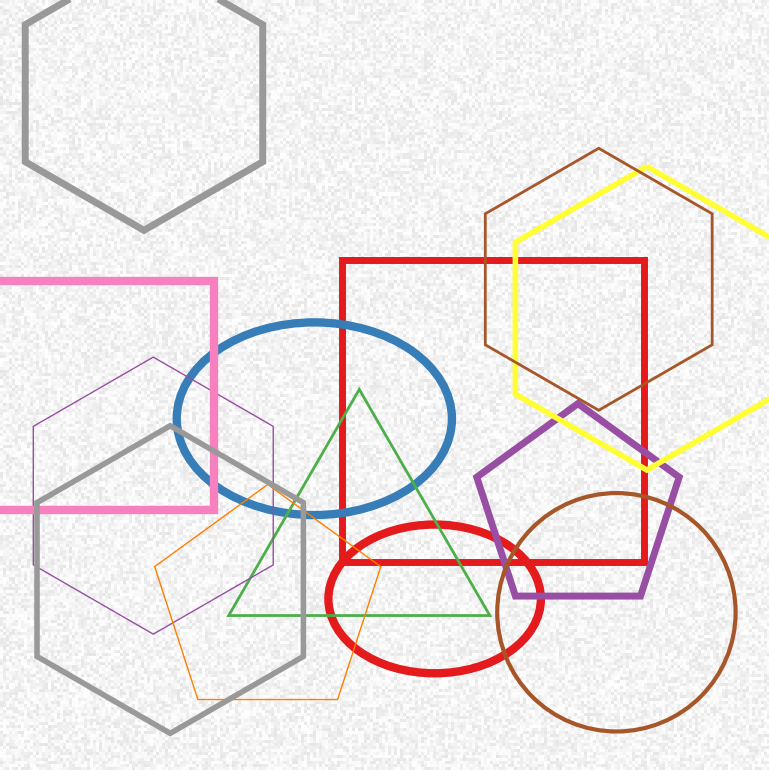[{"shape": "oval", "thickness": 3, "radius": 0.69, "center": [0.564, 0.222]}, {"shape": "square", "thickness": 2.5, "radius": 0.98, "center": [0.64, 0.466]}, {"shape": "oval", "thickness": 3, "radius": 0.89, "center": [0.408, 0.456]}, {"shape": "triangle", "thickness": 1, "radius": 0.98, "center": [0.467, 0.298]}, {"shape": "hexagon", "thickness": 0.5, "radius": 0.9, "center": [0.199, 0.356]}, {"shape": "pentagon", "thickness": 2.5, "radius": 0.69, "center": [0.751, 0.338]}, {"shape": "pentagon", "thickness": 0.5, "radius": 0.77, "center": [0.348, 0.216]}, {"shape": "hexagon", "thickness": 2, "radius": 0.99, "center": [0.84, 0.587]}, {"shape": "hexagon", "thickness": 1, "radius": 0.85, "center": [0.778, 0.637]}, {"shape": "circle", "thickness": 1.5, "radius": 0.77, "center": [0.801, 0.205]}, {"shape": "square", "thickness": 3, "radius": 0.74, "center": [0.129, 0.487]}, {"shape": "hexagon", "thickness": 2.5, "radius": 0.89, "center": [0.187, 0.879]}, {"shape": "hexagon", "thickness": 2, "radius": 1.0, "center": [0.221, 0.247]}]